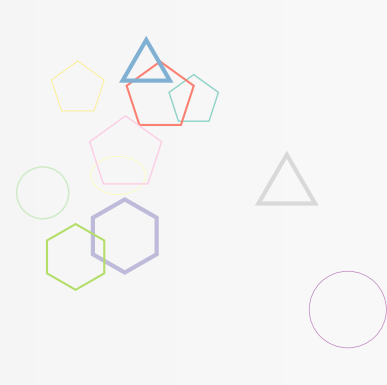[{"shape": "pentagon", "thickness": 1, "radius": 0.33, "center": [0.5, 0.739]}, {"shape": "oval", "thickness": 0.5, "radius": 0.35, "center": [0.305, 0.544]}, {"shape": "hexagon", "thickness": 3, "radius": 0.47, "center": [0.322, 0.387]}, {"shape": "pentagon", "thickness": 1.5, "radius": 0.46, "center": [0.413, 0.749]}, {"shape": "triangle", "thickness": 3, "radius": 0.35, "center": [0.377, 0.826]}, {"shape": "hexagon", "thickness": 1.5, "radius": 0.43, "center": [0.195, 0.333]}, {"shape": "pentagon", "thickness": 1, "radius": 0.49, "center": [0.324, 0.601]}, {"shape": "triangle", "thickness": 3, "radius": 0.42, "center": [0.74, 0.514]}, {"shape": "circle", "thickness": 0.5, "radius": 0.5, "center": [0.897, 0.196]}, {"shape": "circle", "thickness": 1, "radius": 0.34, "center": [0.11, 0.499]}, {"shape": "pentagon", "thickness": 0.5, "radius": 0.36, "center": [0.201, 0.77]}]